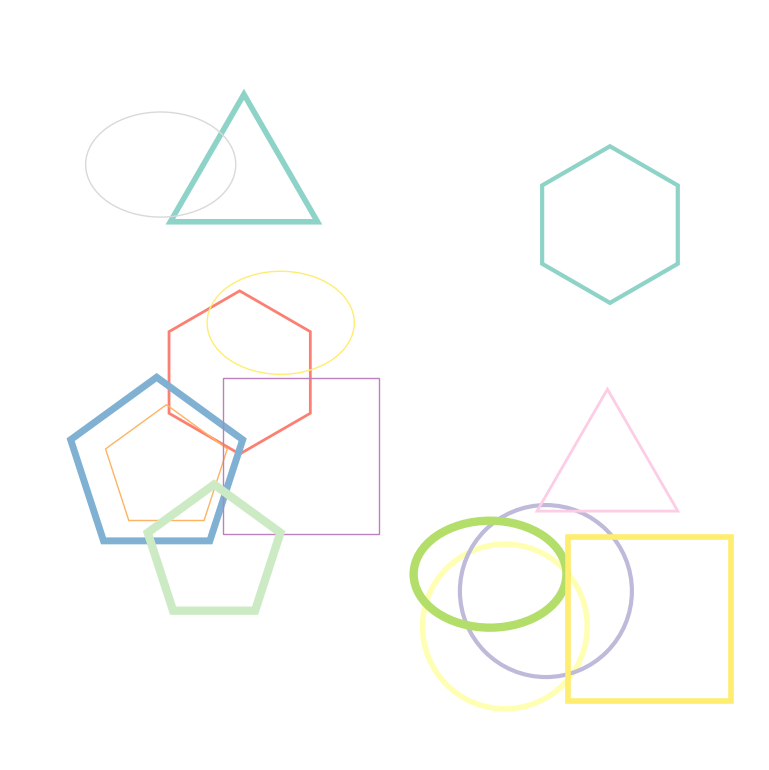[{"shape": "hexagon", "thickness": 1.5, "radius": 0.51, "center": [0.792, 0.708]}, {"shape": "triangle", "thickness": 2, "radius": 0.55, "center": [0.317, 0.767]}, {"shape": "circle", "thickness": 2, "radius": 0.53, "center": [0.656, 0.186]}, {"shape": "circle", "thickness": 1.5, "radius": 0.56, "center": [0.709, 0.232]}, {"shape": "hexagon", "thickness": 1, "radius": 0.53, "center": [0.311, 0.516]}, {"shape": "pentagon", "thickness": 2.5, "radius": 0.59, "center": [0.203, 0.393]}, {"shape": "pentagon", "thickness": 0.5, "radius": 0.42, "center": [0.216, 0.391]}, {"shape": "oval", "thickness": 3, "radius": 0.5, "center": [0.636, 0.254]}, {"shape": "triangle", "thickness": 1, "radius": 0.53, "center": [0.789, 0.389]}, {"shape": "oval", "thickness": 0.5, "radius": 0.49, "center": [0.209, 0.786]}, {"shape": "square", "thickness": 0.5, "radius": 0.51, "center": [0.391, 0.408]}, {"shape": "pentagon", "thickness": 3, "radius": 0.45, "center": [0.278, 0.28]}, {"shape": "square", "thickness": 2, "radius": 0.53, "center": [0.843, 0.196]}, {"shape": "oval", "thickness": 0.5, "radius": 0.48, "center": [0.365, 0.581]}]